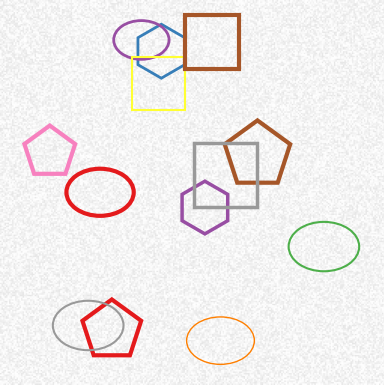[{"shape": "oval", "thickness": 3, "radius": 0.44, "center": [0.26, 0.501]}, {"shape": "pentagon", "thickness": 3, "radius": 0.4, "center": [0.29, 0.142]}, {"shape": "hexagon", "thickness": 2, "radius": 0.35, "center": [0.419, 0.867]}, {"shape": "oval", "thickness": 1.5, "radius": 0.46, "center": [0.841, 0.36]}, {"shape": "oval", "thickness": 2, "radius": 0.36, "center": [0.367, 0.896]}, {"shape": "hexagon", "thickness": 2.5, "radius": 0.34, "center": [0.532, 0.461]}, {"shape": "oval", "thickness": 1, "radius": 0.44, "center": [0.573, 0.115]}, {"shape": "square", "thickness": 1.5, "radius": 0.34, "center": [0.412, 0.783]}, {"shape": "square", "thickness": 3, "radius": 0.35, "center": [0.551, 0.891]}, {"shape": "pentagon", "thickness": 3, "radius": 0.45, "center": [0.669, 0.598]}, {"shape": "pentagon", "thickness": 3, "radius": 0.35, "center": [0.129, 0.605]}, {"shape": "square", "thickness": 2.5, "radius": 0.41, "center": [0.586, 0.546]}, {"shape": "oval", "thickness": 1.5, "radius": 0.46, "center": [0.229, 0.155]}]